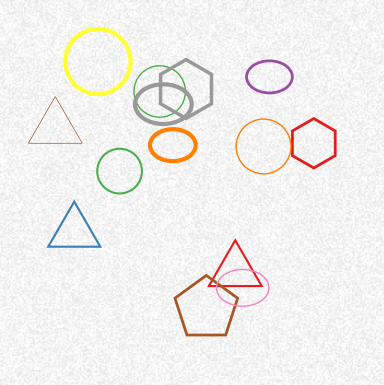[{"shape": "triangle", "thickness": 1.5, "radius": 0.4, "center": [0.611, 0.297]}, {"shape": "hexagon", "thickness": 2, "radius": 0.32, "center": [0.815, 0.628]}, {"shape": "triangle", "thickness": 1.5, "radius": 0.39, "center": [0.193, 0.398]}, {"shape": "circle", "thickness": 1.5, "radius": 0.29, "center": [0.311, 0.556]}, {"shape": "circle", "thickness": 1, "radius": 0.33, "center": [0.415, 0.762]}, {"shape": "oval", "thickness": 2, "radius": 0.3, "center": [0.7, 0.8]}, {"shape": "circle", "thickness": 1, "radius": 0.36, "center": [0.685, 0.62]}, {"shape": "oval", "thickness": 3, "radius": 0.3, "center": [0.449, 0.623]}, {"shape": "circle", "thickness": 3, "radius": 0.42, "center": [0.254, 0.84]}, {"shape": "triangle", "thickness": 0.5, "radius": 0.4, "center": [0.144, 0.668]}, {"shape": "pentagon", "thickness": 2, "radius": 0.43, "center": [0.536, 0.199]}, {"shape": "oval", "thickness": 1, "radius": 0.34, "center": [0.63, 0.252]}, {"shape": "hexagon", "thickness": 2.5, "radius": 0.38, "center": [0.483, 0.769]}, {"shape": "oval", "thickness": 3, "radius": 0.37, "center": [0.424, 0.73]}]